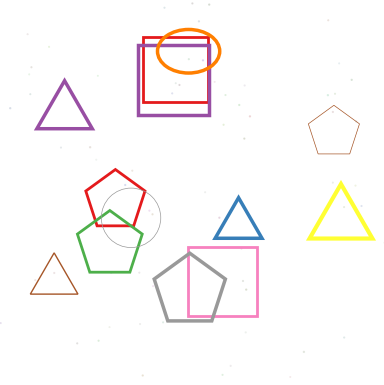[{"shape": "square", "thickness": 2, "radius": 0.42, "center": [0.455, 0.82]}, {"shape": "pentagon", "thickness": 2, "radius": 0.4, "center": [0.3, 0.479]}, {"shape": "triangle", "thickness": 2.5, "radius": 0.35, "center": [0.62, 0.416]}, {"shape": "pentagon", "thickness": 2, "radius": 0.44, "center": [0.285, 0.365]}, {"shape": "square", "thickness": 2.5, "radius": 0.46, "center": [0.451, 0.792]}, {"shape": "triangle", "thickness": 2.5, "radius": 0.42, "center": [0.168, 0.707]}, {"shape": "oval", "thickness": 2.5, "radius": 0.4, "center": [0.49, 0.867]}, {"shape": "triangle", "thickness": 3, "radius": 0.47, "center": [0.886, 0.428]}, {"shape": "triangle", "thickness": 1, "radius": 0.36, "center": [0.141, 0.272]}, {"shape": "pentagon", "thickness": 0.5, "radius": 0.35, "center": [0.867, 0.657]}, {"shape": "square", "thickness": 2, "radius": 0.45, "center": [0.579, 0.269]}, {"shape": "circle", "thickness": 0.5, "radius": 0.39, "center": [0.34, 0.434]}, {"shape": "pentagon", "thickness": 2.5, "radius": 0.49, "center": [0.493, 0.245]}]